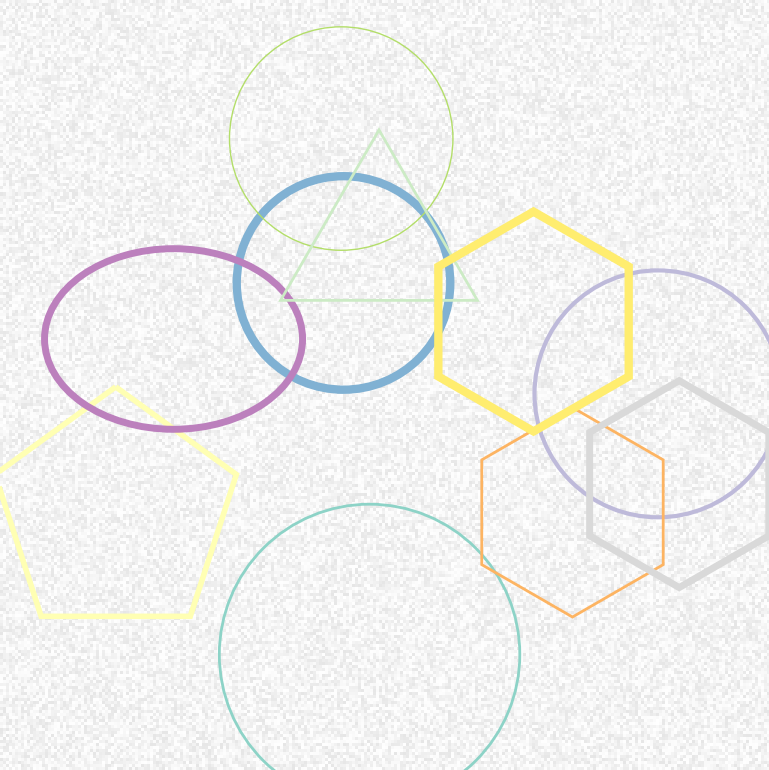[{"shape": "circle", "thickness": 1, "radius": 0.98, "center": [0.48, 0.15]}, {"shape": "pentagon", "thickness": 2, "radius": 0.82, "center": [0.15, 0.333]}, {"shape": "circle", "thickness": 1.5, "radius": 0.8, "center": [0.854, 0.489]}, {"shape": "circle", "thickness": 3, "radius": 0.69, "center": [0.446, 0.633]}, {"shape": "hexagon", "thickness": 1, "radius": 0.68, "center": [0.743, 0.335]}, {"shape": "circle", "thickness": 0.5, "radius": 0.73, "center": [0.443, 0.82]}, {"shape": "hexagon", "thickness": 2.5, "radius": 0.67, "center": [0.882, 0.371]}, {"shape": "oval", "thickness": 2.5, "radius": 0.84, "center": [0.225, 0.56]}, {"shape": "triangle", "thickness": 1, "radius": 0.74, "center": [0.492, 0.684]}, {"shape": "hexagon", "thickness": 3, "radius": 0.71, "center": [0.693, 0.582]}]